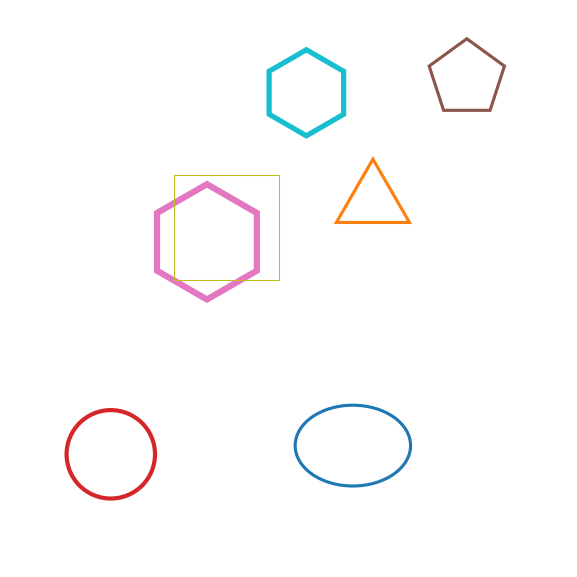[{"shape": "oval", "thickness": 1.5, "radius": 0.5, "center": [0.611, 0.228]}, {"shape": "triangle", "thickness": 1.5, "radius": 0.37, "center": [0.646, 0.65]}, {"shape": "circle", "thickness": 2, "radius": 0.38, "center": [0.192, 0.212]}, {"shape": "pentagon", "thickness": 1.5, "radius": 0.34, "center": [0.808, 0.864]}, {"shape": "hexagon", "thickness": 3, "radius": 0.5, "center": [0.358, 0.58]}, {"shape": "square", "thickness": 0.5, "radius": 0.46, "center": [0.393, 0.606]}, {"shape": "hexagon", "thickness": 2.5, "radius": 0.37, "center": [0.531, 0.838]}]